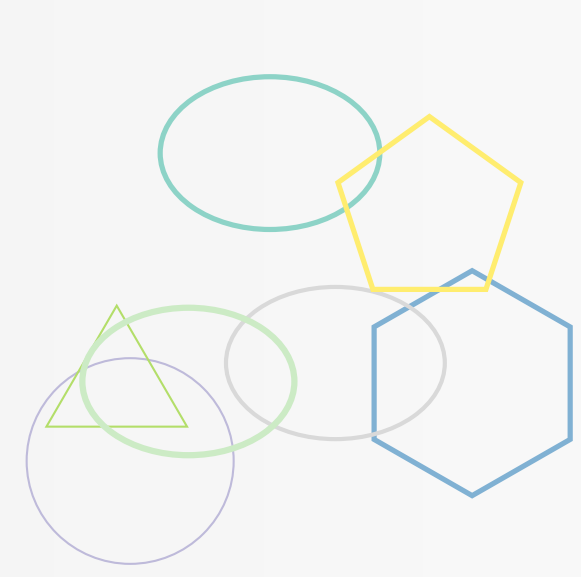[{"shape": "oval", "thickness": 2.5, "radius": 0.94, "center": [0.465, 0.734]}, {"shape": "circle", "thickness": 1, "radius": 0.89, "center": [0.224, 0.201]}, {"shape": "hexagon", "thickness": 2.5, "radius": 0.97, "center": [0.812, 0.336]}, {"shape": "triangle", "thickness": 1, "radius": 0.7, "center": [0.201, 0.33]}, {"shape": "oval", "thickness": 2, "radius": 0.94, "center": [0.577, 0.371]}, {"shape": "oval", "thickness": 3, "radius": 0.91, "center": [0.324, 0.339]}, {"shape": "pentagon", "thickness": 2.5, "radius": 0.83, "center": [0.739, 0.632]}]